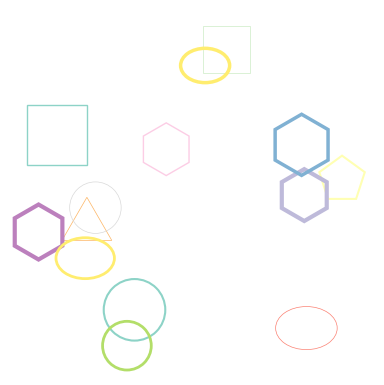[{"shape": "square", "thickness": 1, "radius": 0.39, "center": [0.148, 0.65]}, {"shape": "circle", "thickness": 1.5, "radius": 0.4, "center": [0.349, 0.195]}, {"shape": "pentagon", "thickness": 1.5, "radius": 0.31, "center": [0.888, 0.534]}, {"shape": "hexagon", "thickness": 3, "radius": 0.34, "center": [0.79, 0.493]}, {"shape": "oval", "thickness": 0.5, "radius": 0.4, "center": [0.796, 0.148]}, {"shape": "hexagon", "thickness": 2.5, "radius": 0.4, "center": [0.783, 0.624]}, {"shape": "triangle", "thickness": 0.5, "radius": 0.37, "center": [0.226, 0.413]}, {"shape": "circle", "thickness": 2, "radius": 0.32, "center": [0.33, 0.102]}, {"shape": "hexagon", "thickness": 1, "radius": 0.34, "center": [0.432, 0.612]}, {"shape": "circle", "thickness": 0.5, "radius": 0.33, "center": [0.248, 0.461]}, {"shape": "hexagon", "thickness": 3, "radius": 0.36, "center": [0.1, 0.397]}, {"shape": "square", "thickness": 0.5, "radius": 0.31, "center": [0.588, 0.872]}, {"shape": "oval", "thickness": 2, "radius": 0.38, "center": [0.221, 0.329]}, {"shape": "oval", "thickness": 2.5, "radius": 0.32, "center": [0.533, 0.83]}]